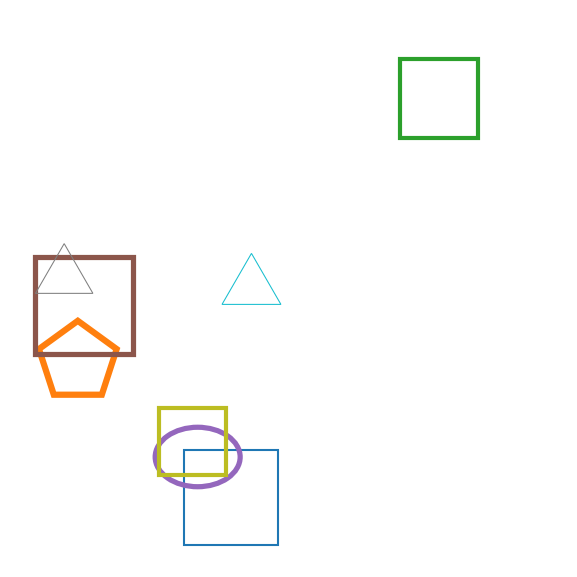[{"shape": "square", "thickness": 1, "radius": 0.41, "center": [0.4, 0.138]}, {"shape": "pentagon", "thickness": 3, "radius": 0.35, "center": [0.135, 0.373]}, {"shape": "square", "thickness": 2, "radius": 0.34, "center": [0.761, 0.828]}, {"shape": "oval", "thickness": 2.5, "radius": 0.37, "center": [0.342, 0.208]}, {"shape": "square", "thickness": 2.5, "radius": 0.42, "center": [0.146, 0.47]}, {"shape": "triangle", "thickness": 0.5, "radius": 0.29, "center": [0.111, 0.52]}, {"shape": "square", "thickness": 2, "radius": 0.29, "center": [0.334, 0.234]}, {"shape": "triangle", "thickness": 0.5, "radius": 0.29, "center": [0.435, 0.501]}]